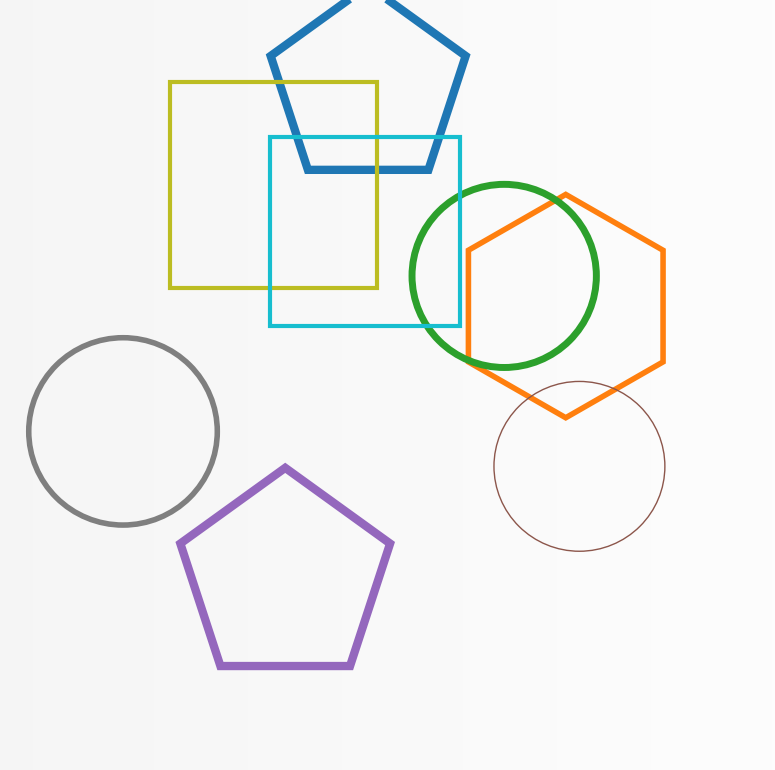[{"shape": "pentagon", "thickness": 3, "radius": 0.66, "center": [0.475, 0.886]}, {"shape": "hexagon", "thickness": 2, "radius": 0.72, "center": [0.73, 0.602]}, {"shape": "circle", "thickness": 2.5, "radius": 0.59, "center": [0.651, 0.642]}, {"shape": "pentagon", "thickness": 3, "radius": 0.71, "center": [0.368, 0.25]}, {"shape": "circle", "thickness": 0.5, "radius": 0.55, "center": [0.748, 0.394]}, {"shape": "circle", "thickness": 2, "radius": 0.61, "center": [0.159, 0.44]}, {"shape": "square", "thickness": 1.5, "radius": 0.67, "center": [0.353, 0.76]}, {"shape": "square", "thickness": 1.5, "radius": 0.61, "center": [0.471, 0.7]}]